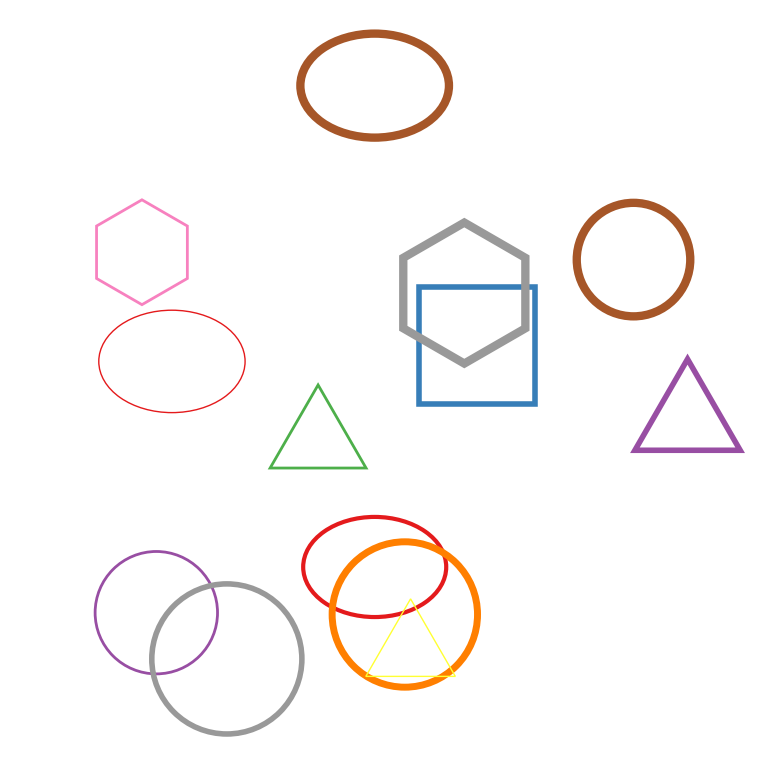[{"shape": "oval", "thickness": 1.5, "radius": 0.46, "center": [0.487, 0.264]}, {"shape": "oval", "thickness": 0.5, "radius": 0.47, "center": [0.223, 0.531]}, {"shape": "square", "thickness": 2, "radius": 0.38, "center": [0.62, 0.551]}, {"shape": "triangle", "thickness": 1, "radius": 0.36, "center": [0.413, 0.428]}, {"shape": "circle", "thickness": 1, "radius": 0.4, "center": [0.203, 0.204]}, {"shape": "triangle", "thickness": 2, "radius": 0.39, "center": [0.893, 0.455]}, {"shape": "circle", "thickness": 2.5, "radius": 0.47, "center": [0.526, 0.202]}, {"shape": "triangle", "thickness": 0.5, "radius": 0.34, "center": [0.533, 0.155]}, {"shape": "circle", "thickness": 3, "radius": 0.37, "center": [0.823, 0.663]}, {"shape": "oval", "thickness": 3, "radius": 0.48, "center": [0.487, 0.889]}, {"shape": "hexagon", "thickness": 1, "radius": 0.34, "center": [0.184, 0.672]}, {"shape": "hexagon", "thickness": 3, "radius": 0.46, "center": [0.603, 0.619]}, {"shape": "circle", "thickness": 2, "radius": 0.49, "center": [0.295, 0.144]}]